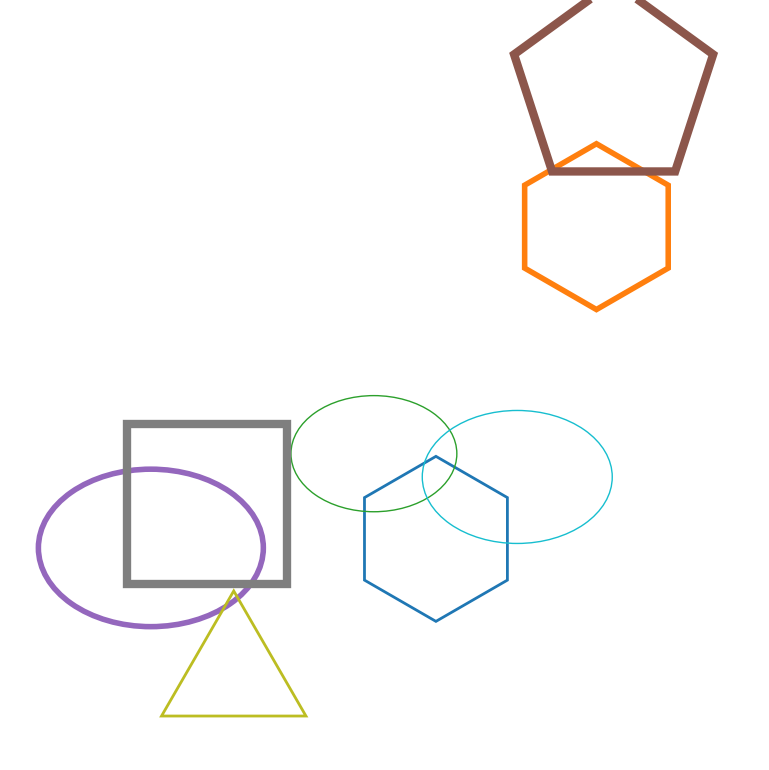[{"shape": "hexagon", "thickness": 1, "radius": 0.54, "center": [0.566, 0.3]}, {"shape": "hexagon", "thickness": 2, "radius": 0.54, "center": [0.775, 0.706]}, {"shape": "oval", "thickness": 0.5, "radius": 0.54, "center": [0.486, 0.411]}, {"shape": "oval", "thickness": 2, "radius": 0.73, "center": [0.196, 0.288]}, {"shape": "pentagon", "thickness": 3, "radius": 0.68, "center": [0.797, 0.887]}, {"shape": "square", "thickness": 3, "radius": 0.52, "center": [0.269, 0.346]}, {"shape": "triangle", "thickness": 1, "radius": 0.54, "center": [0.304, 0.124]}, {"shape": "oval", "thickness": 0.5, "radius": 0.62, "center": [0.672, 0.381]}]